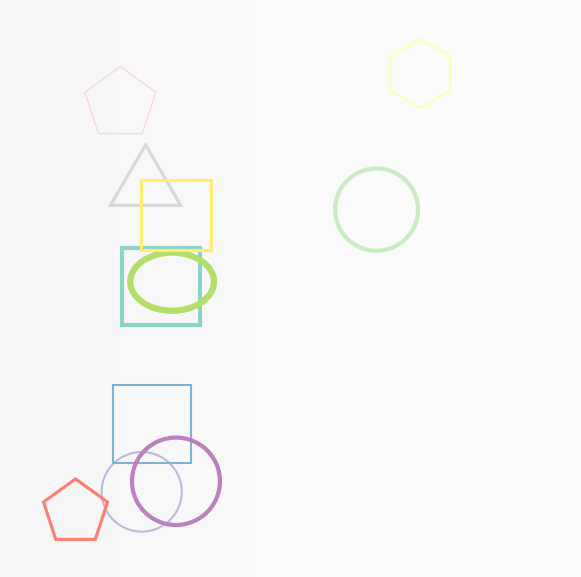[{"shape": "square", "thickness": 2, "radius": 0.33, "center": [0.277, 0.503]}, {"shape": "hexagon", "thickness": 1, "radius": 0.3, "center": [0.723, 0.872]}, {"shape": "circle", "thickness": 1, "radius": 0.34, "center": [0.244, 0.147]}, {"shape": "pentagon", "thickness": 1.5, "radius": 0.29, "center": [0.13, 0.112]}, {"shape": "square", "thickness": 1, "radius": 0.34, "center": [0.261, 0.265]}, {"shape": "oval", "thickness": 3, "radius": 0.36, "center": [0.296, 0.511]}, {"shape": "pentagon", "thickness": 0.5, "radius": 0.32, "center": [0.207, 0.82]}, {"shape": "triangle", "thickness": 1.5, "radius": 0.35, "center": [0.25, 0.678]}, {"shape": "circle", "thickness": 2, "radius": 0.38, "center": [0.303, 0.166]}, {"shape": "circle", "thickness": 2, "radius": 0.36, "center": [0.648, 0.636]}, {"shape": "square", "thickness": 1.5, "radius": 0.3, "center": [0.302, 0.627]}]